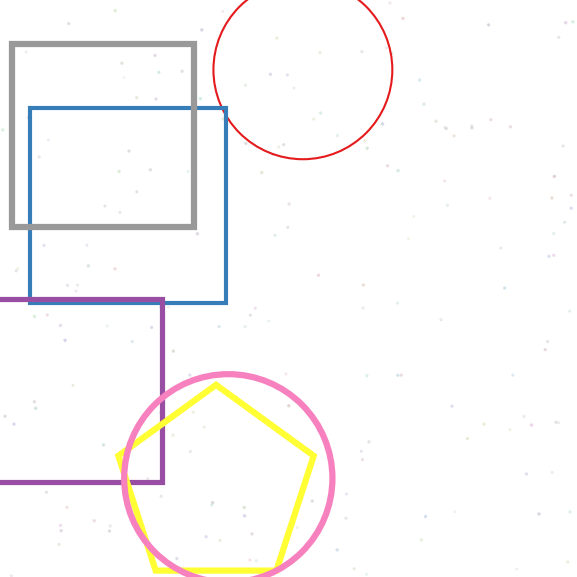[{"shape": "circle", "thickness": 1, "radius": 0.77, "center": [0.524, 0.878]}, {"shape": "square", "thickness": 2, "radius": 0.85, "center": [0.222, 0.644]}, {"shape": "square", "thickness": 2.5, "radius": 0.79, "center": [0.123, 0.323]}, {"shape": "pentagon", "thickness": 3, "radius": 0.89, "center": [0.374, 0.155]}, {"shape": "circle", "thickness": 3, "radius": 0.9, "center": [0.395, 0.171]}, {"shape": "square", "thickness": 3, "radius": 0.79, "center": [0.179, 0.764]}]